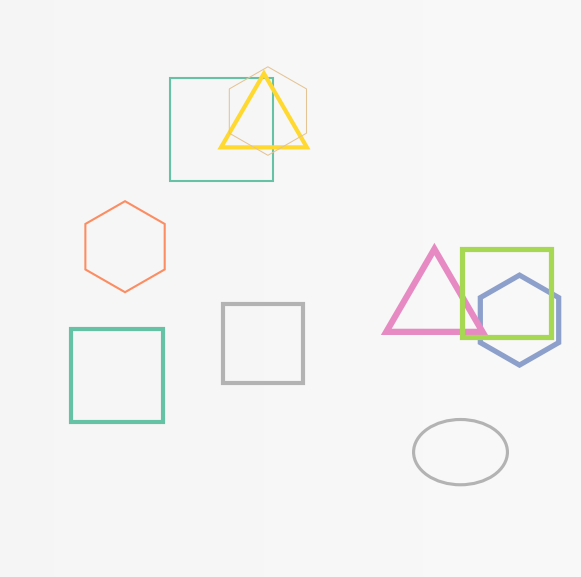[{"shape": "square", "thickness": 1, "radius": 0.45, "center": [0.381, 0.775]}, {"shape": "square", "thickness": 2, "radius": 0.4, "center": [0.201, 0.349]}, {"shape": "hexagon", "thickness": 1, "radius": 0.39, "center": [0.215, 0.572]}, {"shape": "hexagon", "thickness": 2.5, "radius": 0.39, "center": [0.894, 0.445]}, {"shape": "triangle", "thickness": 3, "radius": 0.48, "center": [0.747, 0.472]}, {"shape": "square", "thickness": 2.5, "radius": 0.38, "center": [0.871, 0.492]}, {"shape": "triangle", "thickness": 2, "radius": 0.43, "center": [0.454, 0.787]}, {"shape": "hexagon", "thickness": 0.5, "radius": 0.38, "center": [0.461, 0.807]}, {"shape": "square", "thickness": 2, "radius": 0.34, "center": [0.452, 0.404]}, {"shape": "oval", "thickness": 1.5, "radius": 0.4, "center": [0.792, 0.216]}]